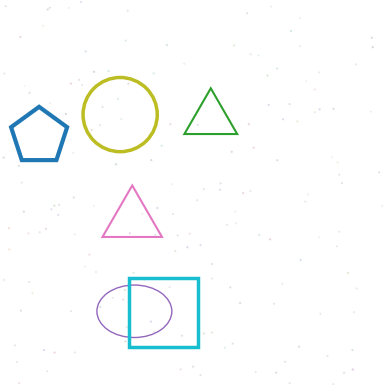[{"shape": "pentagon", "thickness": 3, "radius": 0.38, "center": [0.102, 0.646]}, {"shape": "triangle", "thickness": 1.5, "radius": 0.4, "center": [0.547, 0.691]}, {"shape": "oval", "thickness": 1, "radius": 0.49, "center": [0.349, 0.191]}, {"shape": "triangle", "thickness": 1.5, "radius": 0.45, "center": [0.343, 0.429]}, {"shape": "circle", "thickness": 2.5, "radius": 0.48, "center": [0.312, 0.702]}, {"shape": "square", "thickness": 2.5, "radius": 0.45, "center": [0.424, 0.189]}]